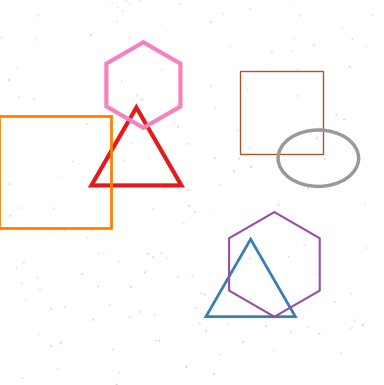[{"shape": "triangle", "thickness": 3, "radius": 0.67, "center": [0.354, 0.586]}, {"shape": "triangle", "thickness": 2, "radius": 0.67, "center": [0.651, 0.245]}, {"shape": "hexagon", "thickness": 1.5, "radius": 0.68, "center": [0.713, 0.313]}, {"shape": "square", "thickness": 2, "radius": 0.73, "center": [0.144, 0.553]}, {"shape": "square", "thickness": 1, "radius": 0.54, "center": [0.732, 0.708]}, {"shape": "hexagon", "thickness": 3, "radius": 0.56, "center": [0.373, 0.779]}, {"shape": "oval", "thickness": 2.5, "radius": 0.52, "center": [0.827, 0.589]}]